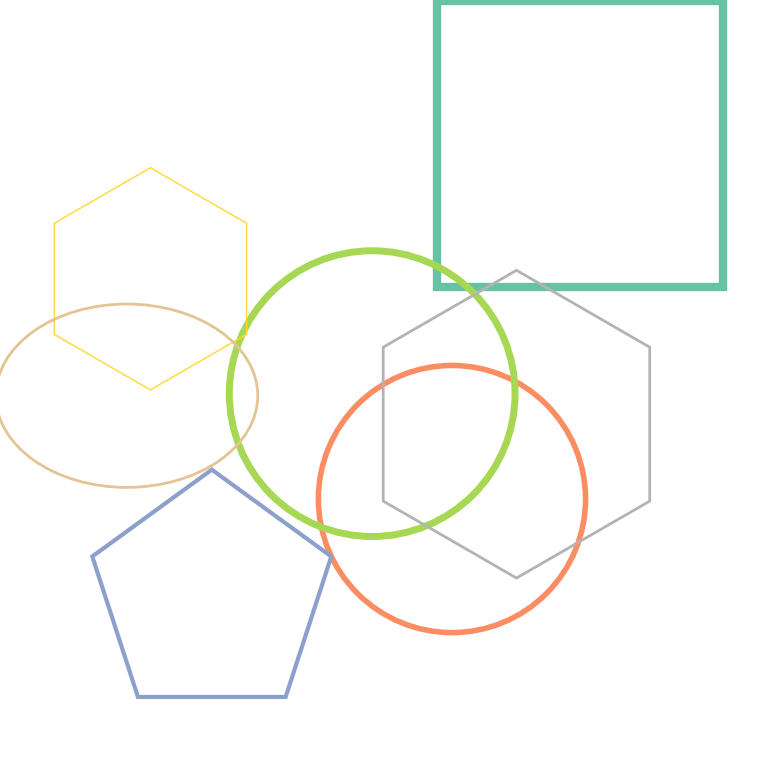[{"shape": "square", "thickness": 3, "radius": 0.93, "center": [0.753, 0.813]}, {"shape": "circle", "thickness": 2, "radius": 0.87, "center": [0.587, 0.352]}, {"shape": "pentagon", "thickness": 1.5, "radius": 0.82, "center": [0.275, 0.227]}, {"shape": "circle", "thickness": 2.5, "radius": 0.93, "center": [0.483, 0.489]}, {"shape": "hexagon", "thickness": 0.5, "radius": 0.72, "center": [0.195, 0.638]}, {"shape": "oval", "thickness": 1, "radius": 0.85, "center": [0.165, 0.486]}, {"shape": "hexagon", "thickness": 1, "radius": 1.0, "center": [0.671, 0.449]}]